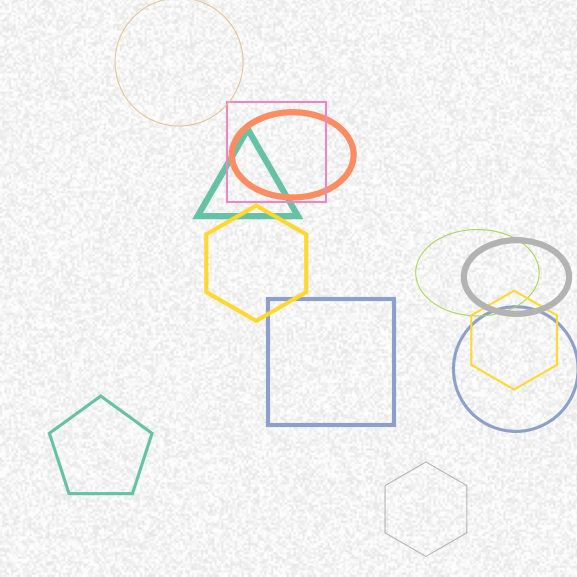[{"shape": "pentagon", "thickness": 1.5, "radius": 0.47, "center": [0.174, 0.22]}, {"shape": "triangle", "thickness": 3, "radius": 0.5, "center": [0.429, 0.675]}, {"shape": "oval", "thickness": 3, "radius": 0.53, "center": [0.507, 0.731]}, {"shape": "square", "thickness": 2, "radius": 0.54, "center": [0.573, 0.372]}, {"shape": "circle", "thickness": 1.5, "radius": 0.54, "center": [0.893, 0.36]}, {"shape": "square", "thickness": 1, "radius": 0.43, "center": [0.479, 0.736]}, {"shape": "oval", "thickness": 0.5, "radius": 0.53, "center": [0.827, 0.527]}, {"shape": "hexagon", "thickness": 2, "radius": 0.5, "center": [0.444, 0.543]}, {"shape": "hexagon", "thickness": 1, "radius": 0.43, "center": [0.89, 0.41]}, {"shape": "circle", "thickness": 0.5, "radius": 0.55, "center": [0.31, 0.892]}, {"shape": "hexagon", "thickness": 0.5, "radius": 0.41, "center": [0.738, 0.117]}, {"shape": "oval", "thickness": 3, "radius": 0.46, "center": [0.894, 0.52]}]